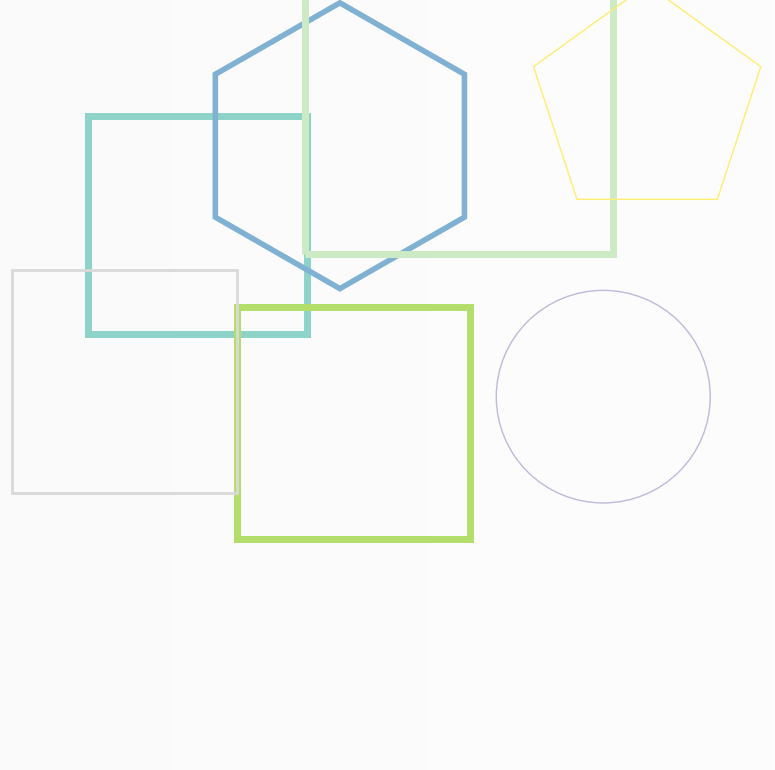[{"shape": "square", "thickness": 2.5, "radius": 0.71, "center": [0.255, 0.708]}, {"shape": "circle", "thickness": 0.5, "radius": 0.69, "center": [0.778, 0.485]}, {"shape": "hexagon", "thickness": 2, "radius": 0.93, "center": [0.439, 0.811]}, {"shape": "square", "thickness": 2.5, "radius": 0.75, "center": [0.456, 0.45]}, {"shape": "square", "thickness": 1, "radius": 0.72, "center": [0.161, 0.504]}, {"shape": "square", "thickness": 2.5, "radius": 0.99, "center": [0.592, 0.868]}, {"shape": "pentagon", "thickness": 0.5, "radius": 0.77, "center": [0.835, 0.866]}]